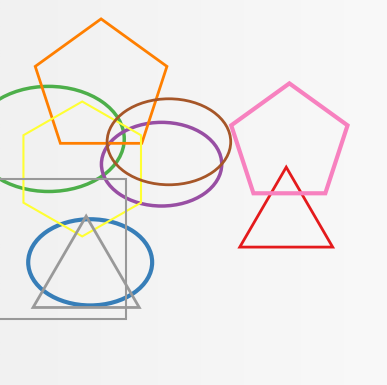[{"shape": "triangle", "thickness": 2, "radius": 0.69, "center": [0.739, 0.427]}, {"shape": "oval", "thickness": 3, "radius": 0.8, "center": [0.233, 0.319]}, {"shape": "oval", "thickness": 2.5, "radius": 0.97, "center": [0.126, 0.639]}, {"shape": "oval", "thickness": 2.5, "radius": 0.78, "center": [0.417, 0.574]}, {"shape": "pentagon", "thickness": 2, "radius": 0.89, "center": [0.261, 0.772]}, {"shape": "hexagon", "thickness": 1.5, "radius": 0.88, "center": [0.212, 0.561]}, {"shape": "oval", "thickness": 2, "radius": 0.8, "center": [0.436, 0.632]}, {"shape": "pentagon", "thickness": 3, "radius": 0.79, "center": [0.747, 0.626]}, {"shape": "square", "thickness": 1.5, "radius": 0.91, "center": [0.142, 0.354]}, {"shape": "triangle", "thickness": 2, "radius": 0.79, "center": [0.222, 0.28]}]